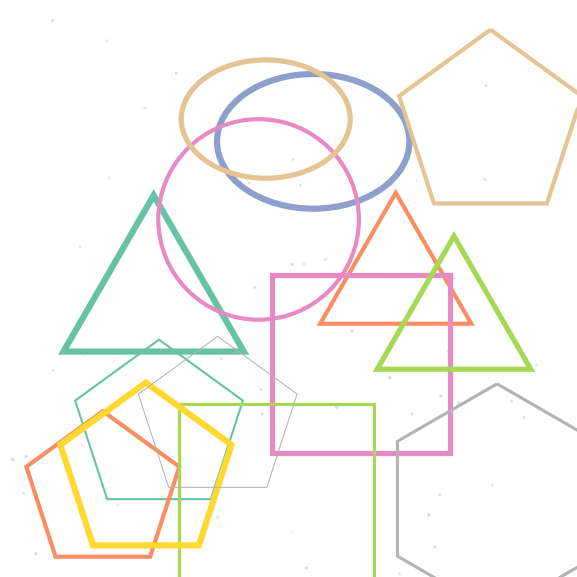[{"shape": "pentagon", "thickness": 1, "radius": 0.76, "center": [0.275, 0.258]}, {"shape": "triangle", "thickness": 3, "radius": 0.9, "center": [0.266, 0.481]}, {"shape": "triangle", "thickness": 2, "radius": 0.76, "center": [0.685, 0.514]}, {"shape": "pentagon", "thickness": 2, "radius": 0.7, "center": [0.178, 0.148]}, {"shape": "oval", "thickness": 3, "radius": 0.83, "center": [0.542, 0.754]}, {"shape": "square", "thickness": 2.5, "radius": 0.77, "center": [0.626, 0.369]}, {"shape": "circle", "thickness": 2, "radius": 0.87, "center": [0.448, 0.619]}, {"shape": "square", "thickness": 1.5, "radius": 0.84, "center": [0.479, 0.131]}, {"shape": "triangle", "thickness": 2.5, "radius": 0.77, "center": [0.786, 0.437]}, {"shape": "pentagon", "thickness": 3, "radius": 0.78, "center": [0.253, 0.181]}, {"shape": "oval", "thickness": 2.5, "radius": 0.73, "center": [0.46, 0.793]}, {"shape": "pentagon", "thickness": 2, "radius": 0.83, "center": [0.849, 0.781]}, {"shape": "hexagon", "thickness": 1.5, "radius": 0.99, "center": [0.861, 0.136]}, {"shape": "pentagon", "thickness": 0.5, "radius": 0.72, "center": [0.377, 0.272]}]